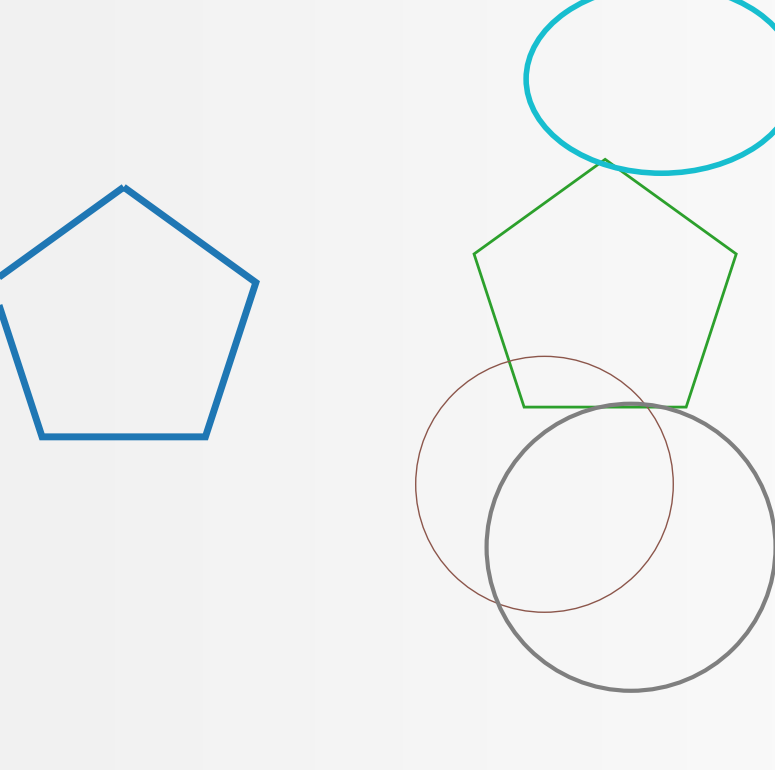[{"shape": "pentagon", "thickness": 2.5, "radius": 0.9, "center": [0.16, 0.578]}, {"shape": "pentagon", "thickness": 1, "radius": 0.89, "center": [0.781, 0.615]}, {"shape": "circle", "thickness": 0.5, "radius": 0.83, "center": [0.703, 0.371]}, {"shape": "circle", "thickness": 1.5, "radius": 0.93, "center": [0.814, 0.289]}, {"shape": "oval", "thickness": 2, "radius": 0.87, "center": [0.854, 0.897]}]